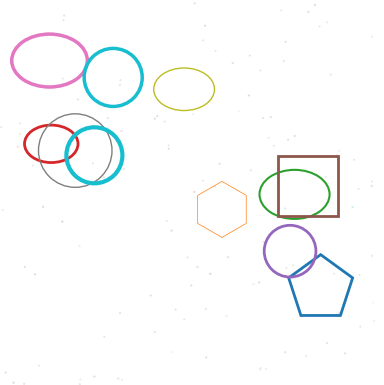[{"shape": "pentagon", "thickness": 2, "radius": 0.44, "center": [0.833, 0.251]}, {"shape": "hexagon", "thickness": 0.5, "radius": 0.36, "center": [0.576, 0.456]}, {"shape": "oval", "thickness": 1.5, "radius": 0.46, "center": [0.765, 0.495]}, {"shape": "oval", "thickness": 2, "radius": 0.35, "center": [0.133, 0.626]}, {"shape": "circle", "thickness": 2, "radius": 0.34, "center": [0.753, 0.348]}, {"shape": "square", "thickness": 2, "radius": 0.39, "center": [0.8, 0.517]}, {"shape": "oval", "thickness": 2.5, "radius": 0.49, "center": [0.129, 0.843]}, {"shape": "circle", "thickness": 1, "radius": 0.48, "center": [0.195, 0.609]}, {"shape": "oval", "thickness": 1, "radius": 0.39, "center": [0.478, 0.768]}, {"shape": "circle", "thickness": 3, "radius": 0.36, "center": [0.245, 0.597]}, {"shape": "circle", "thickness": 2.5, "radius": 0.38, "center": [0.294, 0.799]}]